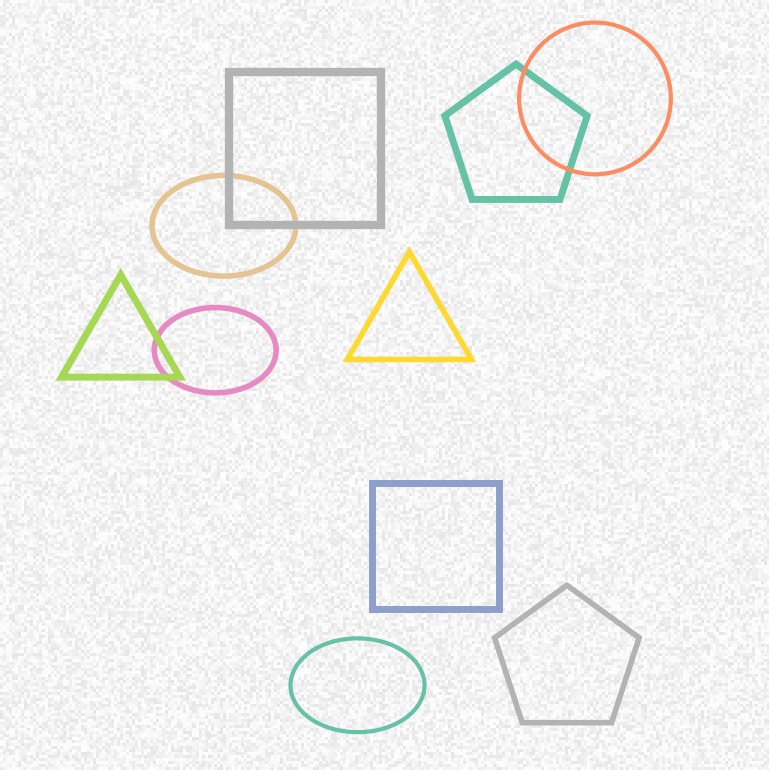[{"shape": "oval", "thickness": 1.5, "radius": 0.44, "center": [0.464, 0.11]}, {"shape": "pentagon", "thickness": 2.5, "radius": 0.49, "center": [0.67, 0.82]}, {"shape": "circle", "thickness": 1.5, "radius": 0.49, "center": [0.773, 0.872]}, {"shape": "square", "thickness": 2.5, "radius": 0.41, "center": [0.566, 0.291]}, {"shape": "oval", "thickness": 2, "radius": 0.4, "center": [0.279, 0.545]}, {"shape": "triangle", "thickness": 2.5, "radius": 0.44, "center": [0.157, 0.555]}, {"shape": "triangle", "thickness": 2, "radius": 0.47, "center": [0.532, 0.58]}, {"shape": "oval", "thickness": 2, "radius": 0.47, "center": [0.291, 0.707]}, {"shape": "square", "thickness": 3, "radius": 0.49, "center": [0.397, 0.807]}, {"shape": "pentagon", "thickness": 2, "radius": 0.49, "center": [0.736, 0.141]}]